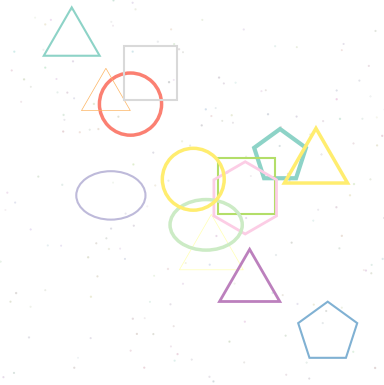[{"shape": "triangle", "thickness": 1.5, "radius": 0.42, "center": [0.186, 0.897]}, {"shape": "pentagon", "thickness": 3, "radius": 0.35, "center": [0.727, 0.594]}, {"shape": "triangle", "thickness": 0.5, "radius": 0.48, "center": [0.549, 0.347]}, {"shape": "oval", "thickness": 1.5, "radius": 0.45, "center": [0.288, 0.492]}, {"shape": "circle", "thickness": 2.5, "radius": 0.4, "center": [0.339, 0.73]}, {"shape": "pentagon", "thickness": 1.5, "radius": 0.4, "center": [0.851, 0.136]}, {"shape": "triangle", "thickness": 0.5, "radius": 0.37, "center": [0.275, 0.749]}, {"shape": "square", "thickness": 1.5, "radius": 0.37, "center": [0.64, 0.517]}, {"shape": "hexagon", "thickness": 2, "radius": 0.47, "center": [0.637, 0.486]}, {"shape": "square", "thickness": 1.5, "radius": 0.35, "center": [0.391, 0.81]}, {"shape": "triangle", "thickness": 2, "radius": 0.45, "center": [0.648, 0.262]}, {"shape": "oval", "thickness": 2.5, "radius": 0.47, "center": [0.535, 0.416]}, {"shape": "triangle", "thickness": 2.5, "radius": 0.47, "center": [0.821, 0.572]}, {"shape": "circle", "thickness": 2.5, "radius": 0.4, "center": [0.502, 0.534]}]